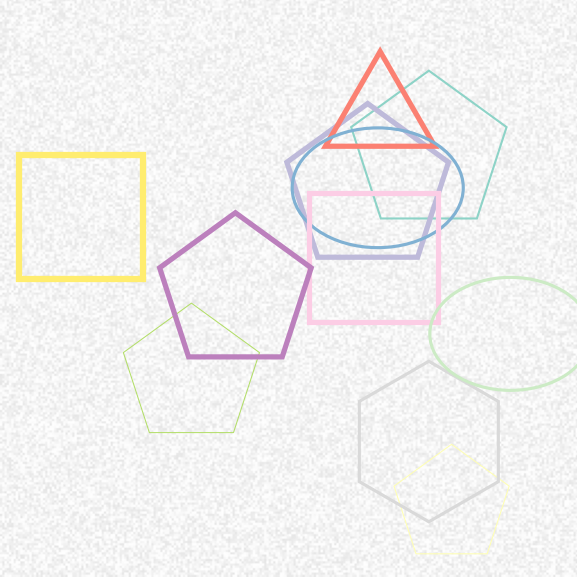[{"shape": "pentagon", "thickness": 1, "radius": 0.71, "center": [0.743, 0.735]}, {"shape": "pentagon", "thickness": 0.5, "radius": 0.52, "center": [0.782, 0.125]}, {"shape": "pentagon", "thickness": 2.5, "radius": 0.74, "center": [0.637, 0.673]}, {"shape": "triangle", "thickness": 2.5, "radius": 0.55, "center": [0.658, 0.801]}, {"shape": "oval", "thickness": 1.5, "radius": 0.74, "center": [0.654, 0.674]}, {"shape": "pentagon", "thickness": 0.5, "radius": 0.62, "center": [0.331, 0.35]}, {"shape": "square", "thickness": 2.5, "radius": 0.56, "center": [0.647, 0.554]}, {"shape": "hexagon", "thickness": 1.5, "radius": 0.69, "center": [0.743, 0.235]}, {"shape": "pentagon", "thickness": 2.5, "radius": 0.69, "center": [0.408, 0.493]}, {"shape": "oval", "thickness": 1.5, "radius": 0.7, "center": [0.884, 0.421]}, {"shape": "square", "thickness": 3, "radius": 0.54, "center": [0.14, 0.623]}]